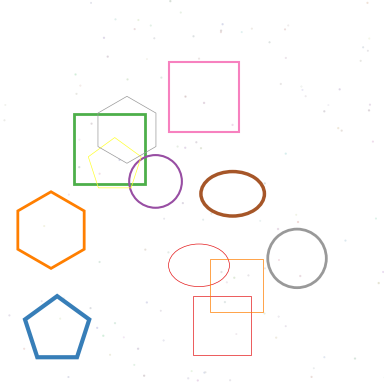[{"shape": "square", "thickness": 0.5, "radius": 0.38, "center": [0.577, 0.154]}, {"shape": "oval", "thickness": 0.5, "radius": 0.4, "center": [0.517, 0.311]}, {"shape": "pentagon", "thickness": 3, "radius": 0.44, "center": [0.148, 0.143]}, {"shape": "square", "thickness": 2, "radius": 0.46, "center": [0.284, 0.613]}, {"shape": "circle", "thickness": 1.5, "radius": 0.34, "center": [0.404, 0.529]}, {"shape": "hexagon", "thickness": 2, "radius": 0.5, "center": [0.132, 0.402]}, {"shape": "square", "thickness": 0.5, "radius": 0.34, "center": [0.615, 0.258]}, {"shape": "pentagon", "thickness": 0.5, "radius": 0.36, "center": [0.298, 0.57]}, {"shape": "oval", "thickness": 2.5, "radius": 0.41, "center": [0.604, 0.497]}, {"shape": "square", "thickness": 1.5, "radius": 0.46, "center": [0.53, 0.747]}, {"shape": "circle", "thickness": 2, "radius": 0.38, "center": [0.772, 0.329]}, {"shape": "hexagon", "thickness": 0.5, "radius": 0.43, "center": [0.33, 0.663]}]